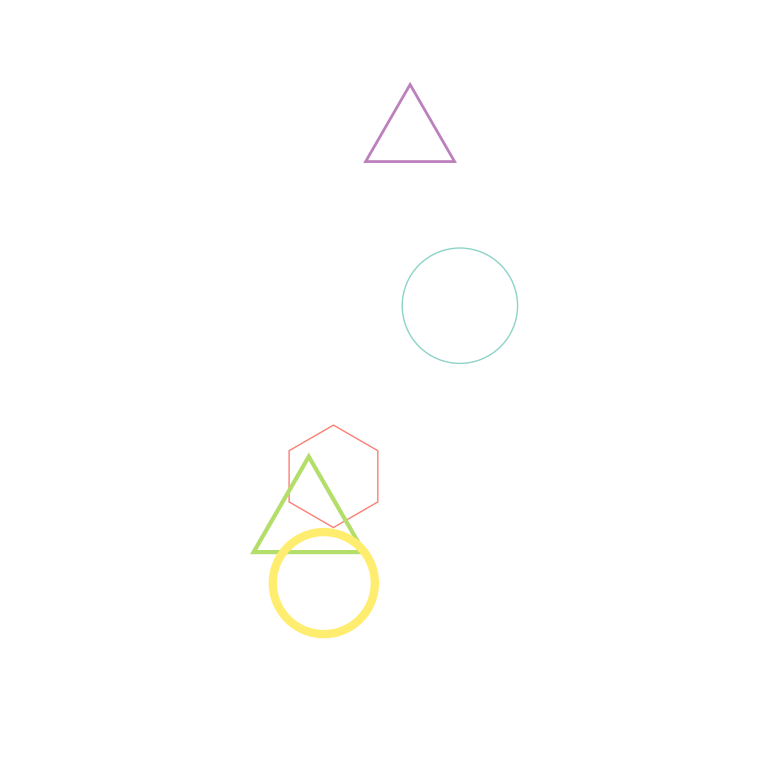[{"shape": "circle", "thickness": 0.5, "radius": 0.37, "center": [0.597, 0.603]}, {"shape": "hexagon", "thickness": 0.5, "radius": 0.33, "center": [0.433, 0.381]}, {"shape": "triangle", "thickness": 1.5, "radius": 0.41, "center": [0.401, 0.324]}, {"shape": "triangle", "thickness": 1, "radius": 0.33, "center": [0.533, 0.824]}, {"shape": "circle", "thickness": 3, "radius": 0.33, "center": [0.421, 0.243]}]